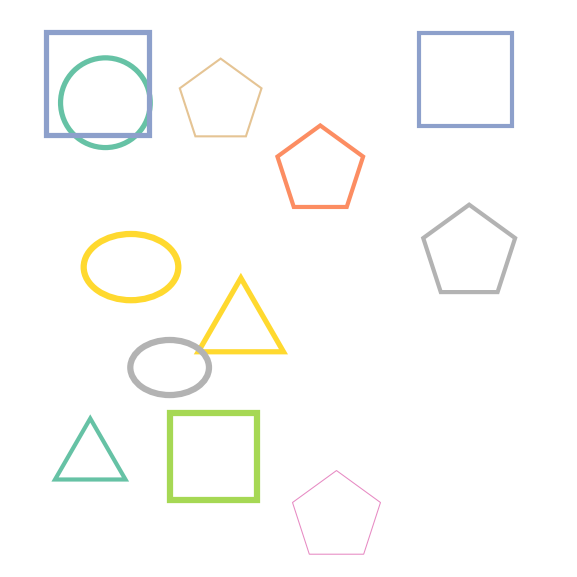[{"shape": "circle", "thickness": 2.5, "radius": 0.39, "center": [0.183, 0.821]}, {"shape": "triangle", "thickness": 2, "radius": 0.35, "center": [0.156, 0.204]}, {"shape": "pentagon", "thickness": 2, "radius": 0.39, "center": [0.555, 0.704]}, {"shape": "square", "thickness": 2.5, "radius": 0.45, "center": [0.169, 0.854]}, {"shape": "square", "thickness": 2, "radius": 0.4, "center": [0.805, 0.861]}, {"shape": "pentagon", "thickness": 0.5, "radius": 0.4, "center": [0.583, 0.104]}, {"shape": "square", "thickness": 3, "radius": 0.38, "center": [0.37, 0.208]}, {"shape": "oval", "thickness": 3, "radius": 0.41, "center": [0.227, 0.537]}, {"shape": "triangle", "thickness": 2.5, "radius": 0.43, "center": [0.417, 0.433]}, {"shape": "pentagon", "thickness": 1, "radius": 0.37, "center": [0.382, 0.823]}, {"shape": "oval", "thickness": 3, "radius": 0.34, "center": [0.294, 0.363]}, {"shape": "pentagon", "thickness": 2, "radius": 0.42, "center": [0.812, 0.561]}]